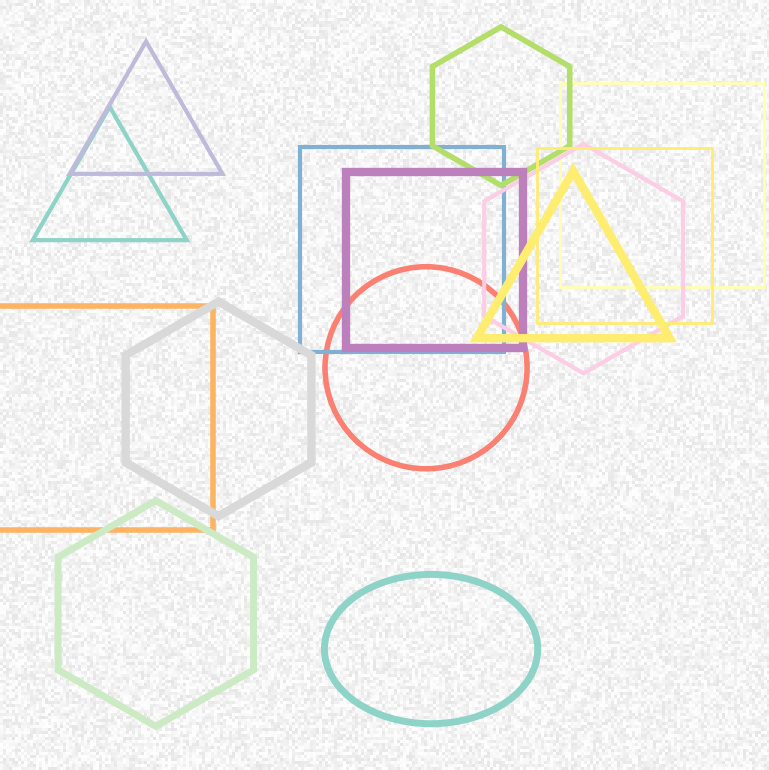[{"shape": "oval", "thickness": 2.5, "radius": 0.69, "center": [0.56, 0.157]}, {"shape": "triangle", "thickness": 1.5, "radius": 0.58, "center": [0.142, 0.746]}, {"shape": "square", "thickness": 1, "radius": 0.66, "center": [0.859, 0.76]}, {"shape": "triangle", "thickness": 1.5, "radius": 0.57, "center": [0.19, 0.832]}, {"shape": "circle", "thickness": 2, "radius": 0.66, "center": [0.553, 0.522]}, {"shape": "square", "thickness": 1.5, "radius": 0.66, "center": [0.522, 0.676]}, {"shape": "square", "thickness": 2, "radius": 0.73, "center": [0.131, 0.458]}, {"shape": "hexagon", "thickness": 2, "radius": 0.51, "center": [0.651, 0.862]}, {"shape": "hexagon", "thickness": 1.5, "radius": 0.75, "center": [0.758, 0.664]}, {"shape": "hexagon", "thickness": 3, "radius": 0.7, "center": [0.284, 0.469]}, {"shape": "square", "thickness": 3, "radius": 0.57, "center": [0.564, 0.663]}, {"shape": "hexagon", "thickness": 2.5, "radius": 0.73, "center": [0.202, 0.203]}, {"shape": "square", "thickness": 1, "radius": 0.57, "center": [0.811, 0.694]}, {"shape": "triangle", "thickness": 3, "radius": 0.72, "center": [0.744, 0.633]}]